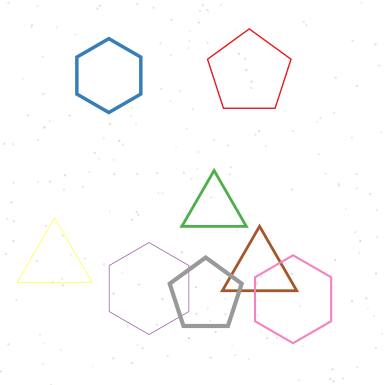[{"shape": "pentagon", "thickness": 1, "radius": 0.57, "center": [0.647, 0.811]}, {"shape": "hexagon", "thickness": 2.5, "radius": 0.48, "center": [0.283, 0.804]}, {"shape": "triangle", "thickness": 2, "radius": 0.48, "center": [0.556, 0.46]}, {"shape": "hexagon", "thickness": 0.5, "radius": 0.6, "center": [0.387, 0.251]}, {"shape": "triangle", "thickness": 0.5, "radius": 0.56, "center": [0.142, 0.323]}, {"shape": "triangle", "thickness": 2, "radius": 0.56, "center": [0.674, 0.301]}, {"shape": "hexagon", "thickness": 1.5, "radius": 0.57, "center": [0.761, 0.223]}, {"shape": "pentagon", "thickness": 3, "radius": 0.49, "center": [0.534, 0.233]}]